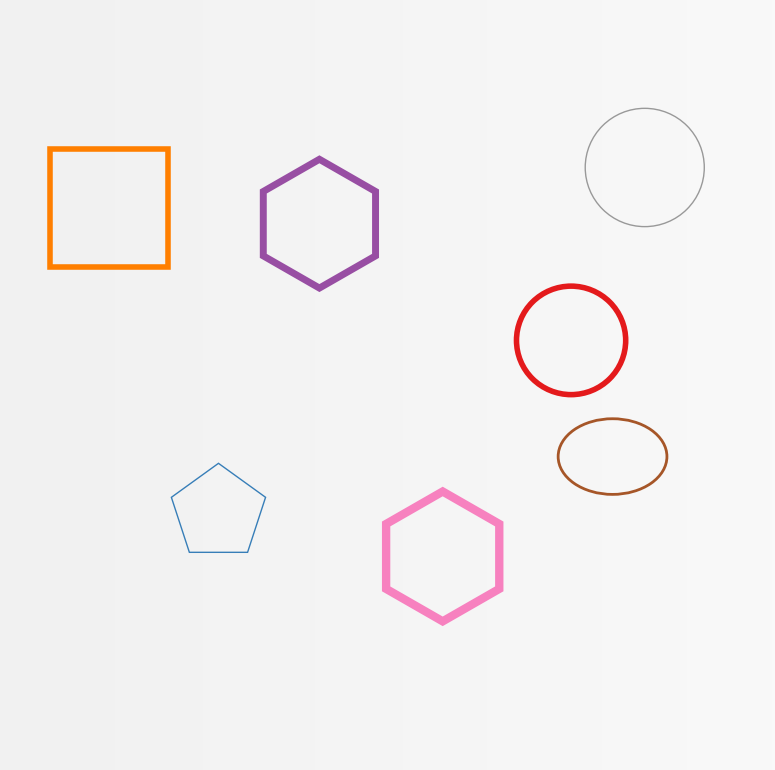[{"shape": "circle", "thickness": 2, "radius": 0.35, "center": [0.737, 0.558]}, {"shape": "pentagon", "thickness": 0.5, "radius": 0.32, "center": [0.282, 0.334]}, {"shape": "hexagon", "thickness": 2.5, "radius": 0.42, "center": [0.412, 0.71]}, {"shape": "square", "thickness": 2, "radius": 0.38, "center": [0.141, 0.73]}, {"shape": "oval", "thickness": 1, "radius": 0.35, "center": [0.79, 0.407]}, {"shape": "hexagon", "thickness": 3, "radius": 0.42, "center": [0.571, 0.277]}, {"shape": "circle", "thickness": 0.5, "radius": 0.38, "center": [0.832, 0.782]}]